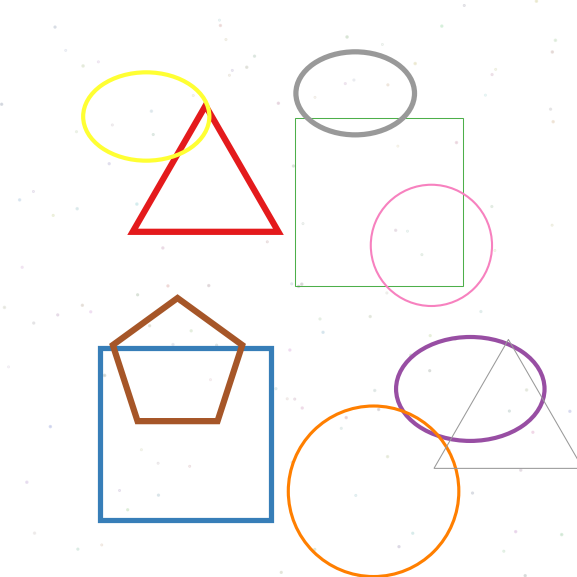[{"shape": "triangle", "thickness": 3, "radius": 0.73, "center": [0.356, 0.671]}, {"shape": "square", "thickness": 2.5, "radius": 0.74, "center": [0.321, 0.248]}, {"shape": "square", "thickness": 0.5, "radius": 0.73, "center": [0.656, 0.65]}, {"shape": "oval", "thickness": 2, "radius": 0.64, "center": [0.814, 0.326]}, {"shape": "circle", "thickness": 1.5, "radius": 0.74, "center": [0.647, 0.148]}, {"shape": "oval", "thickness": 2, "radius": 0.55, "center": [0.253, 0.797]}, {"shape": "pentagon", "thickness": 3, "radius": 0.59, "center": [0.307, 0.365]}, {"shape": "circle", "thickness": 1, "radius": 0.52, "center": [0.747, 0.574]}, {"shape": "triangle", "thickness": 0.5, "radius": 0.74, "center": [0.88, 0.262]}, {"shape": "oval", "thickness": 2.5, "radius": 0.51, "center": [0.615, 0.838]}]